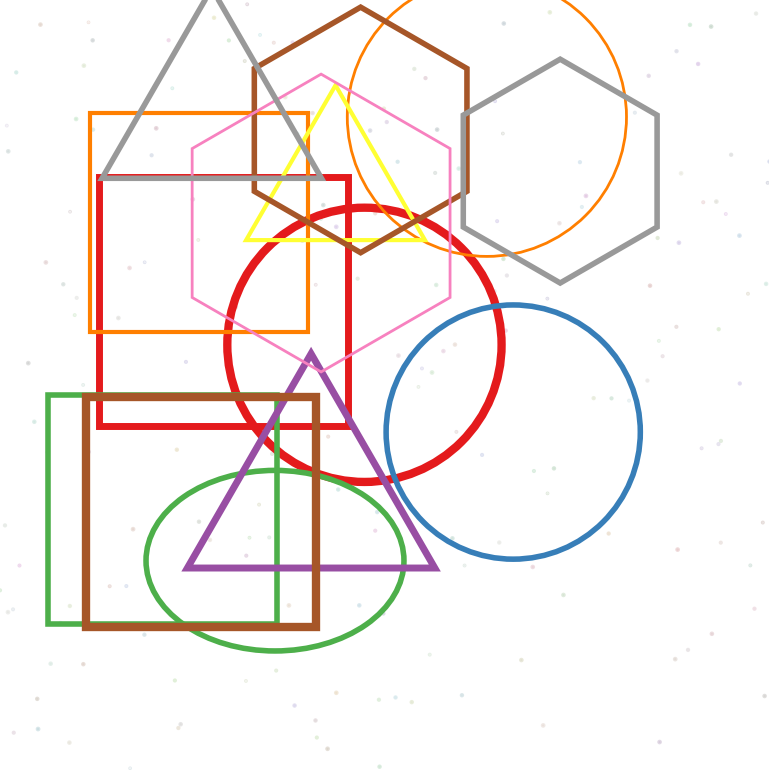[{"shape": "square", "thickness": 2.5, "radius": 0.81, "center": [0.291, 0.608]}, {"shape": "circle", "thickness": 3, "radius": 0.89, "center": [0.473, 0.552]}, {"shape": "circle", "thickness": 2, "radius": 0.83, "center": [0.667, 0.439]}, {"shape": "square", "thickness": 2, "radius": 0.74, "center": [0.211, 0.339]}, {"shape": "oval", "thickness": 2, "radius": 0.84, "center": [0.357, 0.272]}, {"shape": "triangle", "thickness": 2.5, "radius": 0.93, "center": [0.404, 0.355]}, {"shape": "circle", "thickness": 1, "radius": 0.91, "center": [0.632, 0.848]}, {"shape": "square", "thickness": 1.5, "radius": 0.71, "center": [0.258, 0.711]}, {"shape": "triangle", "thickness": 1.5, "radius": 0.67, "center": [0.436, 0.755]}, {"shape": "square", "thickness": 3, "radius": 0.75, "center": [0.261, 0.335]}, {"shape": "hexagon", "thickness": 2, "radius": 0.8, "center": [0.468, 0.831]}, {"shape": "hexagon", "thickness": 1, "radius": 0.97, "center": [0.417, 0.71]}, {"shape": "hexagon", "thickness": 2, "radius": 0.73, "center": [0.728, 0.778]}, {"shape": "triangle", "thickness": 2, "radius": 0.82, "center": [0.275, 0.851]}]